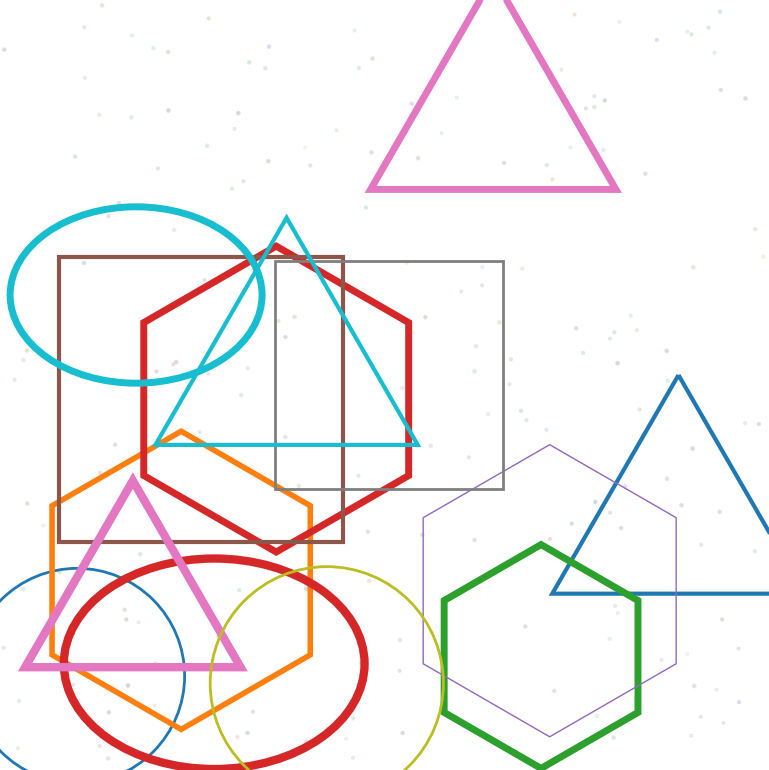[{"shape": "circle", "thickness": 1, "radius": 0.7, "center": [0.1, 0.122]}, {"shape": "triangle", "thickness": 1.5, "radius": 0.95, "center": [0.881, 0.324]}, {"shape": "hexagon", "thickness": 2, "radius": 0.97, "center": [0.235, 0.246]}, {"shape": "hexagon", "thickness": 2.5, "radius": 0.73, "center": [0.703, 0.147]}, {"shape": "hexagon", "thickness": 2.5, "radius": 0.99, "center": [0.359, 0.482]}, {"shape": "oval", "thickness": 3, "radius": 0.98, "center": [0.278, 0.138]}, {"shape": "hexagon", "thickness": 0.5, "radius": 0.95, "center": [0.714, 0.233]}, {"shape": "square", "thickness": 1.5, "radius": 0.92, "center": [0.261, 0.481]}, {"shape": "triangle", "thickness": 2.5, "radius": 0.92, "center": [0.641, 0.846]}, {"shape": "triangle", "thickness": 3, "radius": 0.81, "center": [0.173, 0.214]}, {"shape": "square", "thickness": 1, "radius": 0.74, "center": [0.506, 0.513]}, {"shape": "circle", "thickness": 1, "radius": 0.76, "center": [0.424, 0.113]}, {"shape": "oval", "thickness": 2.5, "radius": 0.82, "center": [0.177, 0.617]}, {"shape": "triangle", "thickness": 1.5, "radius": 0.98, "center": [0.372, 0.521]}]